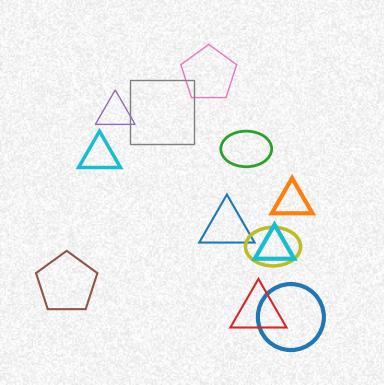[{"shape": "triangle", "thickness": 1.5, "radius": 0.42, "center": [0.589, 0.412]}, {"shape": "circle", "thickness": 3, "radius": 0.43, "center": [0.756, 0.176]}, {"shape": "triangle", "thickness": 3, "radius": 0.3, "center": [0.759, 0.476]}, {"shape": "oval", "thickness": 2, "radius": 0.33, "center": [0.64, 0.613]}, {"shape": "triangle", "thickness": 1.5, "radius": 0.42, "center": [0.671, 0.191]}, {"shape": "triangle", "thickness": 1, "radius": 0.3, "center": [0.299, 0.707]}, {"shape": "pentagon", "thickness": 1.5, "radius": 0.42, "center": [0.173, 0.265]}, {"shape": "pentagon", "thickness": 1, "radius": 0.38, "center": [0.542, 0.808]}, {"shape": "square", "thickness": 1, "radius": 0.42, "center": [0.421, 0.709]}, {"shape": "oval", "thickness": 2.5, "radius": 0.36, "center": [0.709, 0.359]}, {"shape": "triangle", "thickness": 3, "radius": 0.3, "center": [0.713, 0.358]}, {"shape": "triangle", "thickness": 2.5, "radius": 0.31, "center": [0.258, 0.596]}]